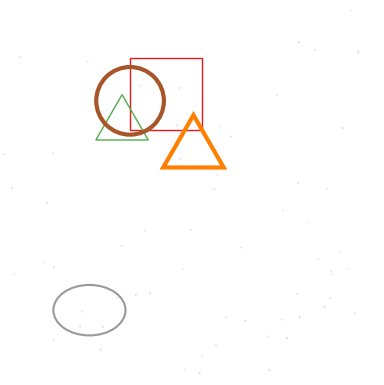[{"shape": "square", "thickness": 1, "radius": 0.47, "center": [0.432, 0.755]}, {"shape": "triangle", "thickness": 1, "radius": 0.39, "center": [0.317, 0.676]}, {"shape": "triangle", "thickness": 3, "radius": 0.45, "center": [0.502, 0.61]}, {"shape": "circle", "thickness": 3, "radius": 0.44, "center": [0.338, 0.738]}, {"shape": "oval", "thickness": 1.5, "radius": 0.47, "center": [0.232, 0.194]}]